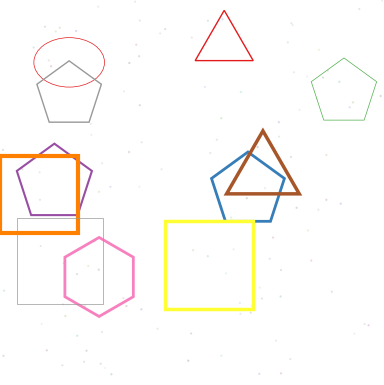[{"shape": "triangle", "thickness": 1, "radius": 0.43, "center": [0.582, 0.886]}, {"shape": "oval", "thickness": 0.5, "radius": 0.46, "center": [0.18, 0.838]}, {"shape": "pentagon", "thickness": 2, "radius": 0.5, "center": [0.644, 0.506]}, {"shape": "pentagon", "thickness": 0.5, "radius": 0.45, "center": [0.893, 0.76]}, {"shape": "pentagon", "thickness": 1.5, "radius": 0.51, "center": [0.141, 0.524]}, {"shape": "square", "thickness": 3, "radius": 0.5, "center": [0.101, 0.495]}, {"shape": "square", "thickness": 2.5, "radius": 0.57, "center": [0.542, 0.312]}, {"shape": "triangle", "thickness": 2.5, "radius": 0.54, "center": [0.683, 0.551]}, {"shape": "hexagon", "thickness": 2, "radius": 0.51, "center": [0.257, 0.281]}, {"shape": "pentagon", "thickness": 1, "radius": 0.44, "center": [0.18, 0.754]}, {"shape": "square", "thickness": 0.5, "radius": 0.56, "center": [0.156, 0.322]}]